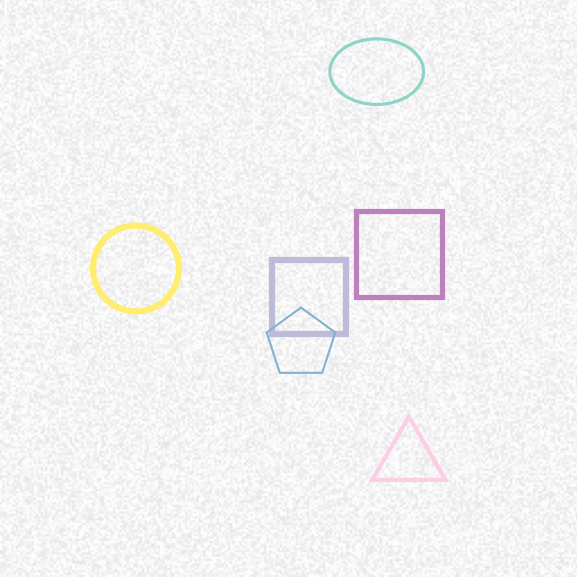[{"shape": "oval", "thickness": 1.5, "radius": 0.41, "center": [0.652, 0.875]}, {"shape": "square", "thickness": 3, "radius": 0.32, "center": [0.535, 0.484]}, {"shape": "pentagon", "thickness": 1, "radius": 0.31, "center": [0.521, 0.404]}, {"shape": "triangle", "thickness": 2, "radius": 0.37, "center": [0.708, 0.205]}, {"shape": "square", "thickness": 2.5, "radius": 0.37, "center": [0.691, 0.559]}, {"shape": "circle", "thickness": 3, "radius": 0.37, "center": [0.235, 0.534]}]